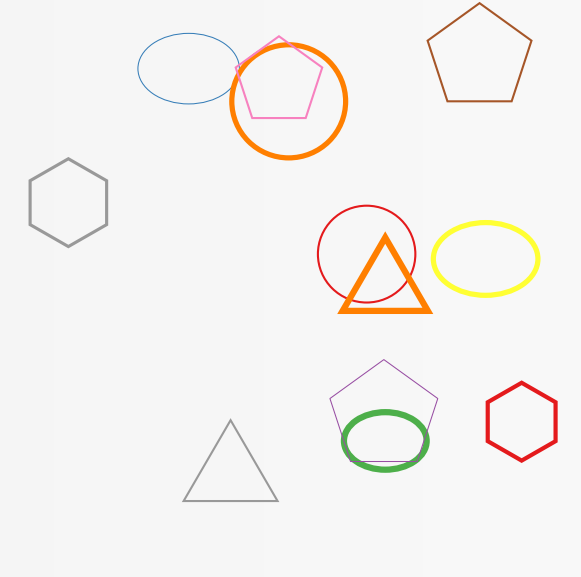[{"shape": "hexagon", "thickness": 2, "radius": 0.34, "center": [0.897, 0.269]}, {"shape": "circle", "thickness": 1, "radius": 0.42, "center": [0.631, 0.559]}, {"shape": "oval", "thickness": 0.5, "radius": 0.44, "center": [0.325, 0.88]}, {"shape": "oval", "thickness": 3, "radius": 0.36, "center": [0.663, 0.236]}, {"shape": "pentagon", "thickness": 0.5, "radius": 0.49, "center": [0.66, 0.279]}, {"shape": "circle", "thickness": 2.5, "radius": 0.49, "center": [0.497, 0.824]}, {"shape": "triangle", "thickness": 3, "radius": 0.42, "center": [0.663, 0.503]}, {"shape": "oval", "thickness": 2.5, "radius": 0.45, "center": [0.836, 0.551]}, {"shape": "pentagon", "thickness": 1, "radius": 0.47, "center": [0.825, 0.9]}, {"shape": "pentagon", "thickness": 1, "radius": 0.39, "center": [0.48, 0.858]}, {"shape": "triangle", "thickness": 1, "radius": 0.47, "center": [0.397, 0.178]}, {"shape": "hexagon", "thickness": 1.5, "radius": 0.38, "center": [0.118, 0.648]}]